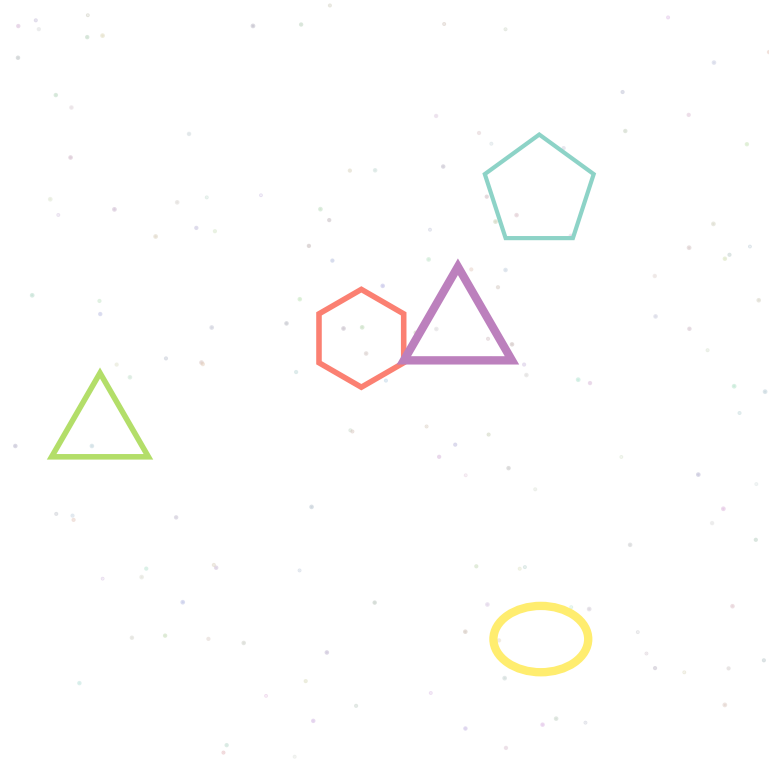[{"shape": "pentagon", "thickness": 1.5, "radius": 0.37, "center": [0.7, 0.751]}, {"shape": "hexagon", "thickness": 2, "radius": 0.32, "center": [0.469, 0.561]}, {"shape": "triangle", "thickness": 2, "radius": 0.36, "center": [0.13, 0.443]}, {"shape": "triangle", "thickness": 3, "radius": 0.41, "center": [0.595, 0.573]}, {"shape": "oval", "thickness": 3, "radius": 0.31, "center": [0.702, 0.17]}]